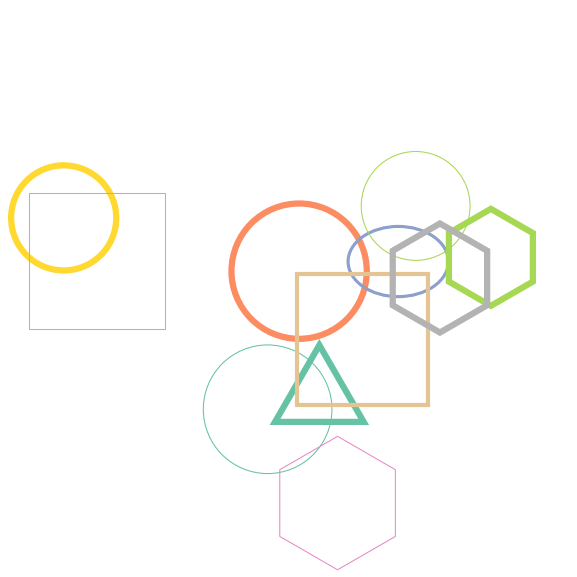[{"shape": "triangle", "thickness": 3, "radius": 0.44, "center": [0.553, 0.313]}, {"shape": "circle", "thickness": 0.5, "radius": 0.56, "center": [0.463, 0.29]}, {"shape": "circle", "thickness": 3, "radius": 0.59, "center": [0.518, 0.53]}, {"shape": "oval", "thickness": 1.5, "radius": 0.43, "center": [0.69, 0.546]}, {"shape": "hexagon", "thickness": 0.5, "radius": 0.58, "center": [0.585, 0.128]}, {"shape": "circle", "thickness": 0.5, "radius": 0.47, "center": [0.72, 0.643]}, {"shape": "hexagon", "thickness": 3, "radius": 0.42, "center": [0.85, 0.553]}, {"shape": "circle", "thickness": 3, "radius": 0.46, "center": [0.11, 0.622]}, {"shape": "square", "thickness": 2, "radius": 0.57, "center": [0.628, 0.411]}, {"shape": "hexagon", "thickness": 3, "radius": 0.47, "center": [0.762, 0.518]}, {"shape": "square", "thickness": 0.5, "radius": 0.59, "center": [0.168, 0.547]}]